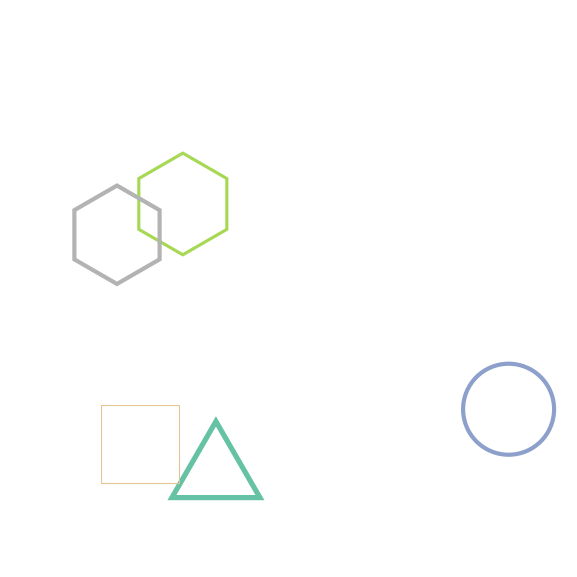[{"shape": "triangle", "thickness": 2.5, "radius": 0.44, "center": [0.374, 0.181]}, {"shape": "circle", "thickness": 2, "radius": 0.39, "center": [0.881, 0.291]}, {"shape": "hexagon", "thickness": 1.5, "radius": 0.44, "center": [0.317, 0.646]}, {"shape": "square", "thickness": 0.5, "radius": 0.34, "center": [0.242, 0.23]}, {"shape": "hexagon", "thickness": 2, "radius": 0.43, "center": [0.203, 0.593]}]